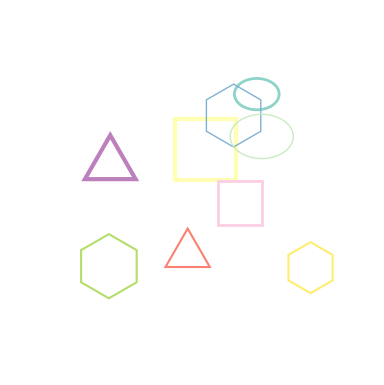[{"shape": "oval", "thickness": 2, "radius": 0.29, "center": [0.667, 0.756]}, {"shape": "square", "thickness": 3, "radius": 0.4, "center": [0.534, 0.611]}, {"shape": "triangle", "thickness": 1.5, "radius": 0.33, "center": [0.487, 0.34]}, {"shape": "hexagon", "thickness": 1, "radius": 0.41, "center": [0.607, 0.7]}, {"shape": "hexagon", "thickness": 1.5, "radius": 0.42, "center": [0.283, 0.309]}, {"shape": "square", "thickness": 2, "radius": 0.29, "center": [0.623, 0.472]}, {"shape": "triangle", "thickness": 3, "radius": 0.38, "center": [0.286, 0.573]}, {"shape": "oval", "thickness": 1, "radius": 0.41, "center": [0.68, 0.646]}, {"shape": "hexagon", "thickness": 1.5, "radius": 0.33, "center": [0.807, 0.305]}]